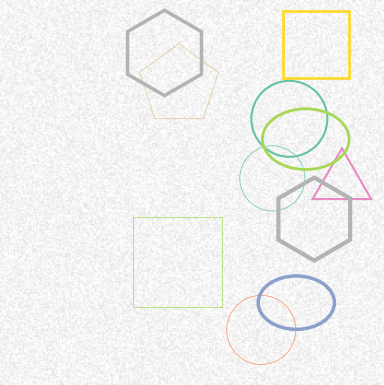[{"shape": "circle", "thickness": 1.5, "radius": 0.49, "center": [0.752, 0.691]}, {"shape": "circle", "thickness": 0.5, "radius": 0.42, "center": [0.707, 0.537]}, {"shape": "circle", "thickness": 0.5, "radius": 0.45, "center": [0.679, 0.143]}, {"shape": "oval", "thickness": 2.5, "radius": 0.5, "center": [0.77, 0.214]}, {"shape": "triangle", "thickness": 1.5, "radius": 0.44, "center": [0.888, 0.527]}, {"shape": "square", "thickness": 0.5, "radius": 0.58, "center": [0.461, 0.32]}, {"shape": "oval", "thickness": 2, "radius": 0.56, "center": [0.794, 0.639]}, {"shape": "square", "thickness": 2, "radius": 0.43, "center": [0.82, 0.884]}, {"shape": "pentagon", "thickness": 0.5, "radius": 0.54, "center": [0.465, 0.779]}, {"shape": "hexagon", "thickness": 3, "radius": 0.54, "center": [0.816, 0.431]}, {"shape": "hexagon", "thickness": 2.5, "radius": 0.55, "center": [0.427, 0.862]}]